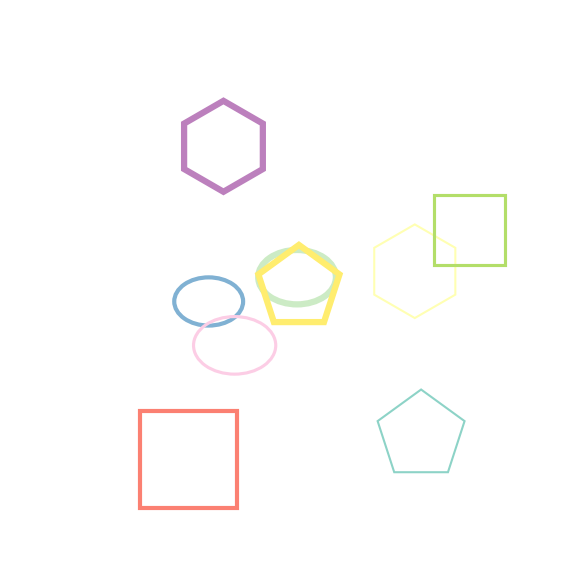[{"shape": "pentagon", "thickness": 1, "radius": 0.4, "center": [0.729, 0.245]}, {"shape": "hexagon", "thickness": 1, "radius": 0.41, "center": [0.718, 0.529]}, {"shape": "square", "thickness": 2, "radius": 0.42, "center": [0.327, 0.203]}, {"shape": "oval", "thickness": 2, "radius": 0.3, "center": [0.361, 0.477]}, {"shape": "square", "thickness": 1.5, "radius": 0.31, "center": [0.813, 0.6]}, {"shape": "oval", "thickness": 1.5, "radius": 0.36, "center": [0.406, 0.401]}, {"shape": "hexagon", "thickness": 3, "radius": 0.39, "center": [0.387, 0.746]}, {"shape": "oval", "thickness": 3, "radius": 0.34, "center": [0.514, 0.519]}, {"shape": "pentagon", "thickness": 3, "radius": 0.37, "center": [0.518, 0.501]}]